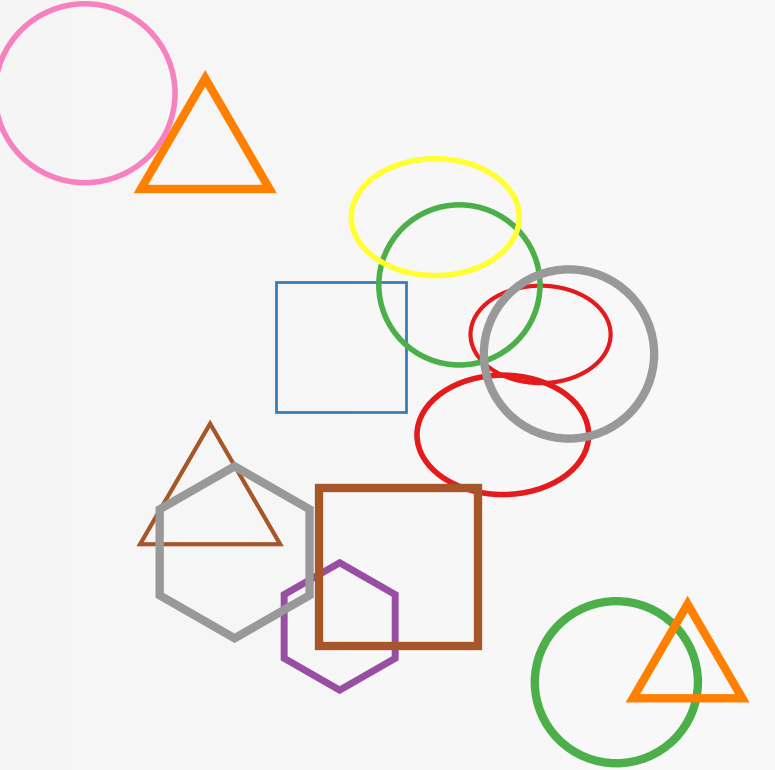[{"shape": "oval", "thickness": 1.5, "radius": 0.45, "center": [0.697, 0.566]}, {"shape": "oval", "thickness": 2, "radius": 0.55, "center": [0.649, 0.435]}, {"shape": "square", "thickness": 1, "radius": 0.42, "center": [0.44, 0.549]}, {"shape": "circle", "thickness": 2, "radius": 0.52, "center": [0.593, 0.63]}, {"shape": "circle", "thickness": 3, "radius": 0.53, "center": [0.795, 0.114]}, {"shape": "hexagon", "thickness": 2.5, "radius": 0.41, "center": [0.438, 0.186]}, {"shape": "triangle", "thickness": 3, "radius": 0.41, "center": [0.887, 0.134]}, {"shape": "triangle", "thickness": 3, "radius": 0.48, "center": [0.265, 0.802]}, {"shape": "oval", "thickness": 2, "radius": 0.54, "center": [0.562, 0.718]}, {"shape": "square", "thickness": 3, "radius": 0.51, "center": [0.515, 0.263]}, {"shape": "triangle", "thickness": 1.5, "radius": 0.52, "center": [0.271, 0.345]}, {"shape": "circle", "thickness": 2, "radius": 0.58, "center": [0.11, 0.879]}, {"shape": "hexagon", "thickness": 3, "radius": 0.56, "center": [0.303, 0.283]}, {"shape": "circle", "thickness": 3, "radius": 0.55, "center": [0.734, 0.54]}]